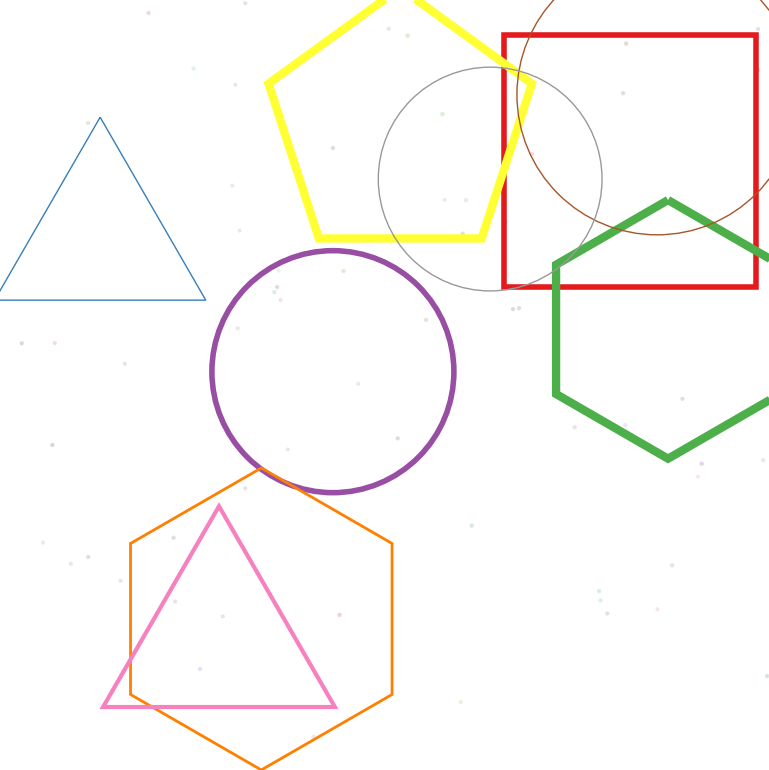[{"shape": "square", "thickness": 2, "radius": 0.82, "center": [0.818, 0.791]}, {"shape": "triangle", "thickness": 0.5, "radius": 0.79, "center": [0.13, 0.689]}, {"shape": "hexagon", "thickness": 3, "radius": 0.84, "center": [0.868, 0.572]}, {"shape": "circle", "thickness": 2, "radius": 0.79, "center": [0.432, 0.517]}, {"shape": "hexagon", "thickness": 1, "radius": 0.98, "center": [0.339, 0.196]}, {"shape": "pentagon", "thickness": 3, "radius": 0.9, "center": [0.52, 0.836]}, {"shape": "circle", "thickness": 0.5, "radius": 0.91, "center": [0.853, 0.877]}, {"shape": "triangle", "thickness": 1.5, "radius": 0.87, "center": [0.284, 0.169]}, {"shape": "circle", "thickness": 0.5, "radius": 0.73, "center": [0.637, 0.767]}]